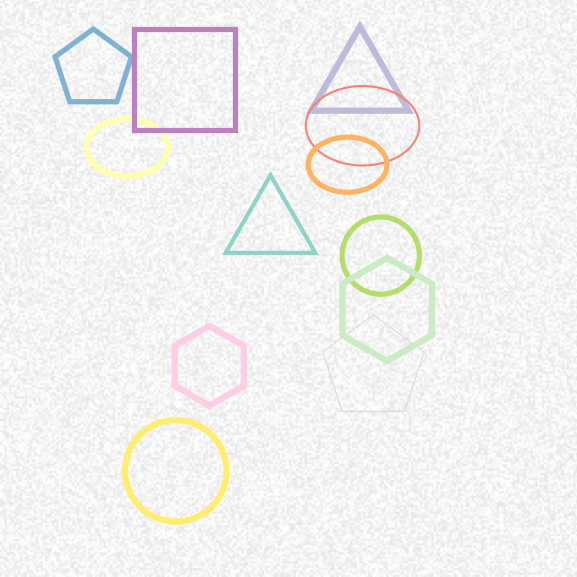[{"shape": "triangle", "thickness": 2, "radius": 0.45, "center": [0.468, 0.606]}, {"shape": "oval", "thickness": 3, "radius": 0.35, "center": [0.22, 0.744]}, {"shape": "triangle", "thickness": 3, "radius": 0.49, "center": [0.623, 0.856]}, {"shape": "oval", "thickness": 1, "radius": 0.49, "center": [0.628, 0.781]}, {"shape": "pentagon", "thickness": 2.5, "radius": 0.35, "center": [0.162, 0.879]}, {"shape": "oval", "thickness": 2.5, "radius": 0.34, "center": [0.602, 0.714]}, {"shape": "circle", "thickness": 2.5, "radius": 0.33, "center": [0.659, 0.557]}, {"shape": "hexagon", "thickness": 3, "radius": 0.35, "center": [0.362, 0.366]}, {"shape": "pentagon", "thickness": 0.5, "radius": 0.46, "center": [0.647, 0.361]}, {"shape": "square", "thickness": 2.5, "radius": 0.44, "center": [0.319, 0.861]}, {"shape": "hexagon", "thickness": 3, "radius": 0.45, "center": [0.67, 0.463]}, {"shape": "circle", "thickness": 3, "radius": 0.44, "center": [0.304, 0.184]}]